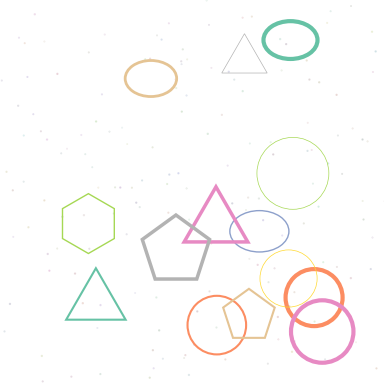[{"shape": "triangle", "thickness": 1.5, "radius": 0.45, "center": [0.249, 0.214]}, {"shape": "oval", "thickness": 3, "radius": 0.35, "center": [0.755, 0.896]}, {"shape": "circle", "thickness": 3, "radius": 0.37, "center": [0.816, 0.227]}, {"shape": "circle", "thickness": 1.5, "radius": 0.38, "center": [0.563, 0.156]}, {"shape": "oval", "thickness": 1, "radius": 0.38, "center": [0.674, 0.399]}, {"shape": "triangle", "thickness": 2.5, "radius": 0.48, "center": [0.561, 0.419]}, {"shape": "circle", "thickness": 3, "radius": 0.41, "center": [0.837, 0.139]}, {"shape": "hexagon", "thickness": 1, "radius": 0.39, "center": [0.23, 0.419]}, {"shape": "circle", "thickness": 0.5, "radius": 0.47, "center": [0.761, 0.55]}, {"shape": "circle", "thickness": 0.5, "radius": 0.37, "center": [0.749, 0.277]}, {"shape": "pentagon", "thickness": 1.5, "radius": 0.35, "center": [0.647, 0.179]}, {"shape": "oval", "thickness": 2, "radius": 0.33, "center": [0.392, 0.796]}, {"shape": "triangle", "thickness": 0.5, "radius": 0.34, "center": [0.635, 0.844]}, {"shape": "pentagon", "thickness": 2.5, "radius": 0.46, "center": [0.457, 0.35]}]